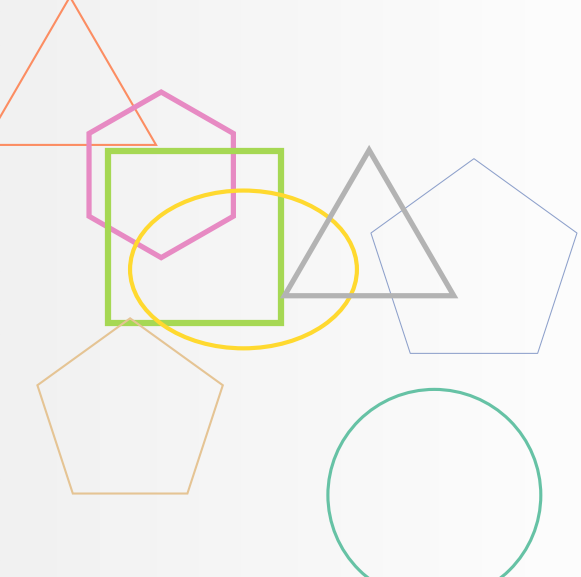[{"shape": "circle", "thickness": 1.5, "radius": 0.92, "center": [0.747, 0.142]}, {"shape": "triangle", "thickness": 1, "radius": 0.86, "center": [0.12, 0.834]}, {"shape": "pentagon", "thickness": 0.5, "radius": 0.93, "center": [0.815, 0.538]}, {"shape": "hexagon", "thickness": 2.5, "radius": 0.72, "center": [0.277, 0.696]}, {"shape": "square", "thickness": 3, "radius": 0.74, "center": [0.335, 0.589]}, {"shape": "oval", "thickness": 2, "radius": 0.98, "center": [0.419, 0.533]}, {"shape": "pentagon", "thickness": 1, "radius": 0.84, "center": [0.224, 0.28]}, {"shape": "triangle", "thickness": 2.5, "radius": 0.84, "center": [0.635, 0.571]}]